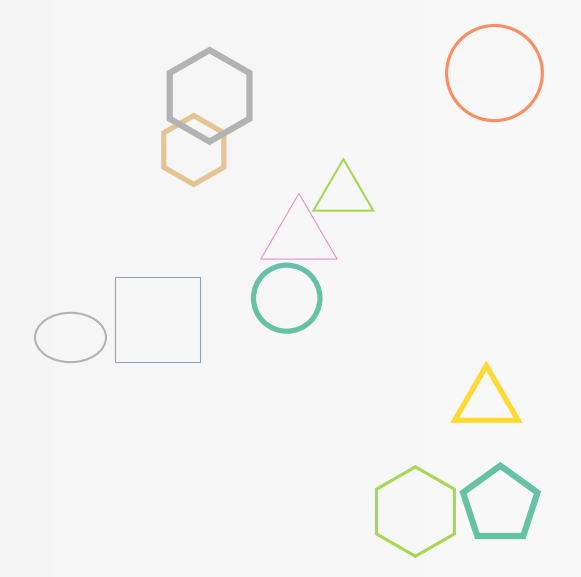[{"shape": "pentagon", "thickness": 3, "radius": 0.34, "center": [0.861, 0.125]}, {"shape": "circle", "thickness": 2.5, "radius": 0.29, "center": [0.493, 0.483]}, {"shape": "circle", "thickness": 1.5, "radius": 0.41, "center": [0.851, 0.873]}, {"shape": "square", "thickness": 0.5, "radius": 0.36, "center": [0.27, 0.446]}, {"shape": "triangle", "thickness": 0.5, "radius": 0.38, "center": [0.514, 0.588]}, {"shape": "triangle", "thickness": 1, "radius": 0.3, "center": [0.591, 0.664]}, {"shape": "hexagon", "thickness": 1.5, "radius": 0.39, "center": [0.715, 0.113]}, {"shape": "triangle", "thickness": 2.5, "radius": 0.31, "center": [0.837, 0.303]}, {"shape": "hexagon", "thickness": 2.5, "radius": 0.3, "center": [0.333, 0.739]}, {"shape": "oval", "thickness": 1, "radius": 0.31, "center": [0.121, 0.415]}, {"shape": "hexagon", "thickness": 3, "radius": 0.4, "center": [0.361, 0.833]}]